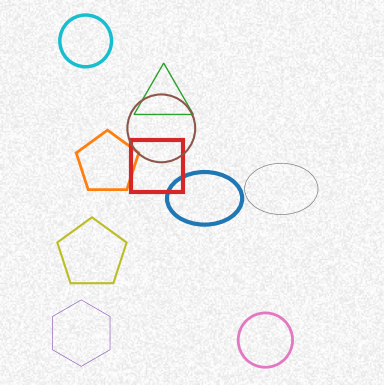[{"shape": "oval", "thickness": 3, "radius": 0.49, "center": [0.531, 0.485]}, {"shape": "pentagon", "thickness": 2, "radius": 0.43, "center": [0.279, 0.577]}, {"shape": "triangle", "thickness": 1, "radius": 0.44, "center": [0.425, 0.747]}, {"shape": "square", "thickness": 3, "radius": 0.34, "center": [0.408, 0.569]}, {"shape": "hexagon", "thickness": 0.5, "radius": 0.43, "center": [0.211, 0.135]}, {"shape": "circle", "thickness": 1.5, "radius": 0.44, "center": [0.419, 0.667]}, {"shape": "circle", "thickness": 2, "radius": 0.35, "center": [0.689, 0.117]}, {"shape": "oval", "thickness": 0.5, "radius": 0.48, "center": [0.731, 0.509]}, {"shape": "pentagon", "thickness": 1.5, "radius": 0.47, "center": [0.239, 0.341]}, {"shape": "circle", "thickness": 2.5, "radius": 0.34, "center": [0.223, 0.894]}]